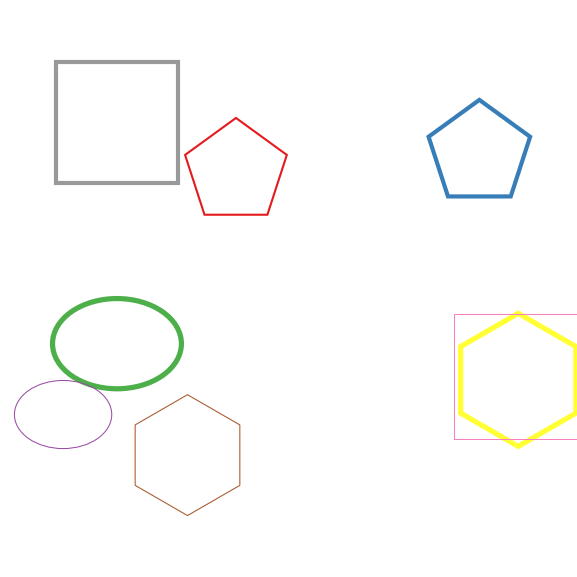[{"shape": "pentagon", "thickness": 1, "radius": 0.46, "center": [0.409, 0.702]}, {"shape": "pentagon", "thickness": 2, "radius": 0.46, "center": [0.83, 0.734]}, {"shape": "oval", "thickness": 2.5, "radius": 0.56, "center": [0.203, 0.404]}, {"shape": "oval", "thickness": 0.5, "radius": 0.42, "center": [0.109, 0.281]}, {"shape": "hexagon", "thickness": 2.5, "radius": 0.58, "center": [0.897, 0.341]}, {"shape": "hexagon", "thickness": 0.5, "radius": 0.52, "center": [0.325, 0.211]}, {"shape": "square", "thickness": 0.5, "radius": 0.54, "center": [0.894, 0.347]}, {"shape": "square", "thickness": 2, "radius": 0.53, "center": [0.203, 0.787]}]